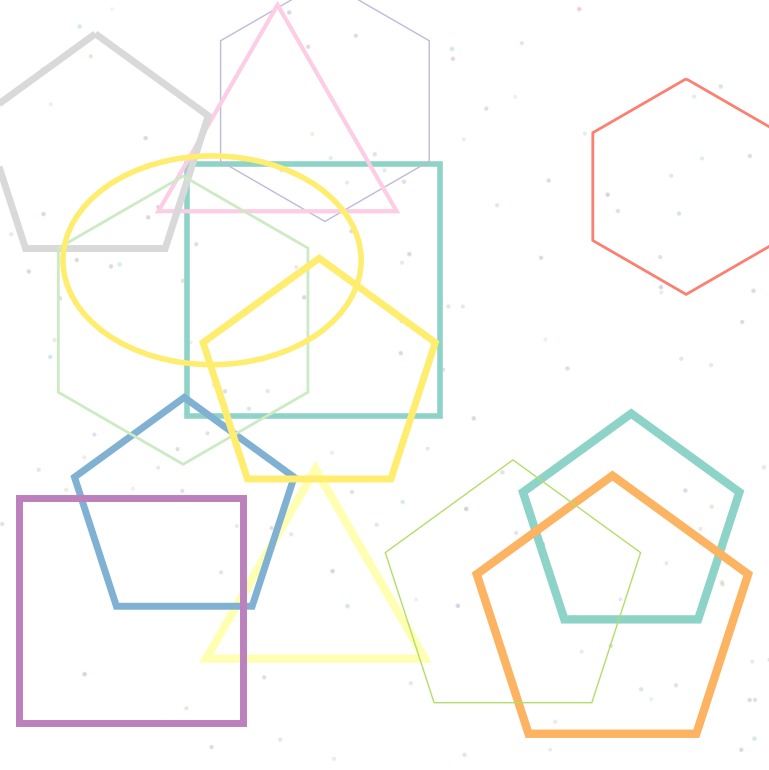[{"shape": "square", "thickness": 2, "radius": 0.82, "center": [0.407, 0.623]}, {"shape": "pentagon", "thickness": 3, "radius": 0.74, "center": [0.82, 0.315]}, {"shape": "triangle", "thickness": 3, "radius": 0.82, "center": [0.41, 0.227]}, {"shape": "hexagon", "thickness": 0.5, "radius": 0.78, "center": [0.422, 0.869]}, {"shape": "hexagon", "thickness": 1, "radius": 0.7, "center": [0.891, 0.758]}, {"shape": "pentagon", "thickness": 2.5, "radius": 0.75, "center": [0.239, 0.334]}, {"shape": "pentagon", "thickness": 3, "radius": 0.93, "center": [0.795, 0.197]}, {"shape": "pentagon", "thickness": 0.5, "radius": 0.87, "center": [0.666, 0.228]}, {"shape": "triangle", "thickness": 1.5, "radius": 0.89, "center": [0.36, 0.815]}, {"shape": "pentagon", "thickness": 2.5, "radius": 0.77, "center": [0.124, 0.802]}, {"shape": "square", "thickness": 2.5, "radius": 0.73, "center": [0.17, 0.207]}, {"shape": "hexagon", "thickness": 1, "radius": 0.94, "center": [0.238, 0.584]}, {"shape": "oval", "thickness": 2, "radius": 0.97, "center": [0.275, 0.662]}, {"shape": "pentagon", "thickness": 2.5, "radius": 0.79, "center": [0.415, 0.506]}]